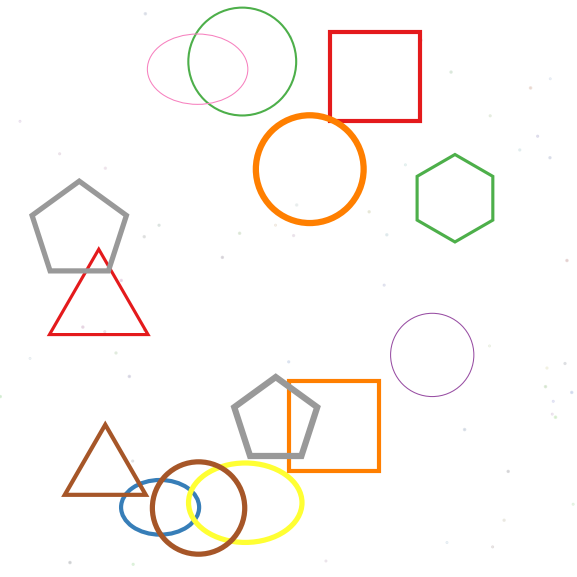[{"shape": "triangle", "thickness": 1.5, "radius": 0.49, "center": [0.171, 0.469]}, {"shape": "square", "thickness": 2, "radius": 0.39, "center": [0.649, 0.867]}, {"shape": "oval", "thickness": 2, "radius": 0.34, "center": [0.277, 0.121]}, {"shape": "hexagon", "thickness": 1.5, "radius": 0.38, "center": [0.788, 0.656]}, {"shape": "circle", "thickness": 1, "radius": 0.47, "center": [0.42, 0.893]}, {"shape": "circle", "thickness": 0.5, "radius": 0.36, "center": [0.748, 0.385]}, {"shape": "circle", "thickness": 3, "radius": 0.47, "center": [0.536, 0.706]}, {"shape": "square", "thickness": 2, "radius": 0.39, "center": [0.578, 0.262]}, {"shape": "oval", "thickness": 2.5, "radius": 0.49, "center": [0.425, 0.129]}, {"shape": "triangle", "thickness": 2, "radius": 0.4, "center": [0.182, 0.183]}, {"shape": "circle", "thickness": 2.5, "radius": 0.4, "center": [0.344, 0.119]}, {"shape": "oval", "thickness": 0.5, "radius": 0.43, "center": [0.342, 0.879]}, {"shape": "pentagon", "thickness": 3, "radius": 0.38, "center": [0.477, 0.271]}, {"shape": "pentagon", "thickness": 2.5, "radius": 0.43, "center": [0.137, 0.6]}]